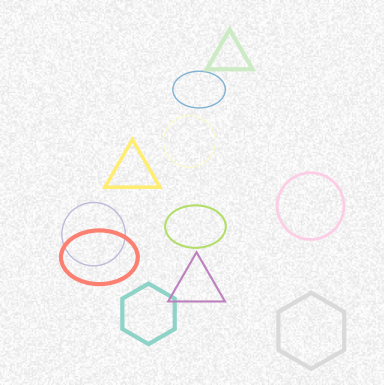[{"shape": "hexagon", "thickness": 3, "radius": 0.39, "center": [0.386, 0.185]}, {"shape": "circle", "thickness": 0.5, "radius": 0.34, "center": [0.492, 0.633]}, {"shape": "circle", "thickness": 1, "radius": 0.41, "center": [0.243, 0.392]}, {"shape": "oval", "thickness": 3, "radius": 0.5, "center": [0.258, 0.332]}, {"shape": "oval", "thickness": 1, "radius": 0.34, "center": [0.517, 0.767]}, {"shape": "oval", "thickness": 1.5, "radius": 0.39, "center": [0.508, 0.411]}, {"shape": "circle", "thickness": 2, "radius": 0.43, "center": [0.807, 0.465]}, {"shape": "hexagon", "thickness": 3, "radius": 0.49, "center": [0.809, 0.141]}, {"shape": "triangle", "thickness": 1.5, "radius": 0.43, "center": [0.511, 0.26]}, {"shape": "triangle", "thickness": 3, "radius": 0.34, "center": [0.597, 0.855]}, {"shape": "triangle", "thickness": 2.5, "radius": 0.41, "center": [0.344, 0.555]}]